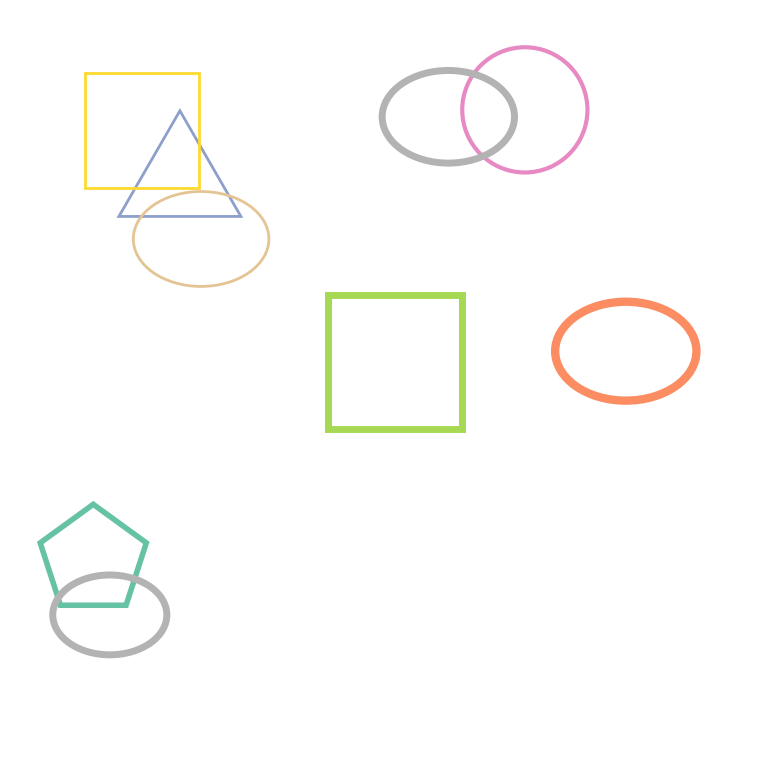[{"shape": "pentagon", "thickness": 2, "radius": 0.36, "center": [0.121, 0.273]}, {"shape": "oval", "thickness": 3, "radius": 0.46, "center": [0.813, 0.544]}, {"shape": "triangle", "thickness": 1, "radius": 0.46, "center": [0.234, 0.765]}, {"shape": "circle", "thickness": 1.5, "radius": 0.41, "center": [0.682, 0.857]}, {"shape": "square", "thickness": 2.5, "radius": 0.43, "center": [0.513, 0.53]}, {"shape": "square", "thickness": 1, "radius": 0.37, "center": [0.185, 0.831]}, {"shape": "oval", "thickness": 1, "radius": 0.44, "center": [0.261, 0.69]}, {"shape": "oval", "thickness": 2.5, "radius": 0.37, "center": [0.143, 0.201]}, {"shape": "oval", "thickness": 2.5, "radius": 0.43, "center": [0.582, 0.848]}]